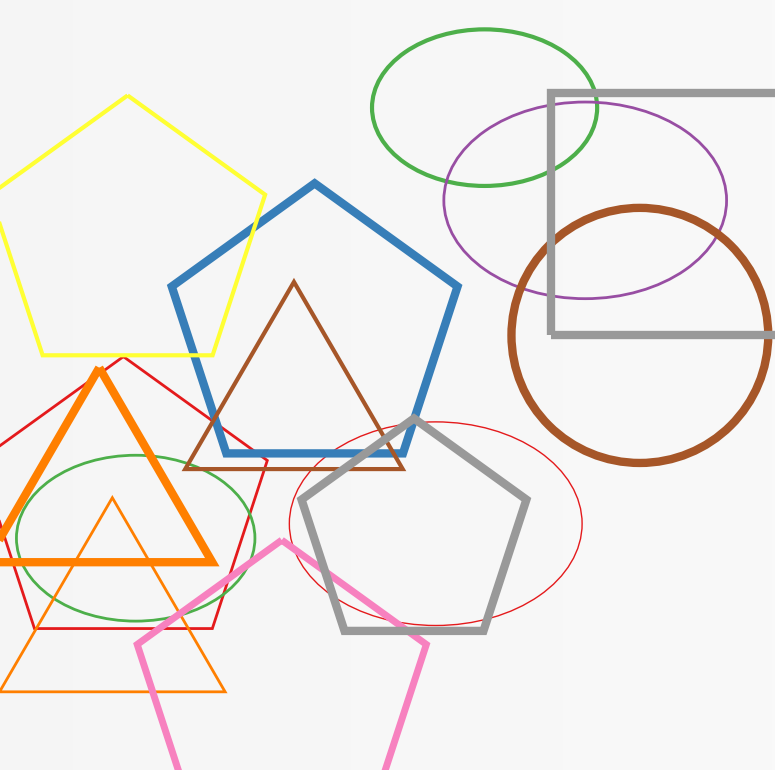[{"shape": "oval", "thickness": 0.5, "radius": 0.94, "center": [0.562, 0.32]}, {"shape": "pentagon", "thickness": 1, "radius": 0.98, "center": [0.159, 0.342]}, {"shape": "pentagon", "thickness": 3, "radius": 0.97, "center": [0.406, 0.568]}, {"shape": "oval", "thickness": 1, "radius": 0.77, "center": [0.175, 0.301]}, {"shape": "oval", "thickness": 1.5, "radius": 0.73, "center": [0.625, 0.86]}, {"shape": "oval", "thickness": 1, "radius": 0.91, "center": [0.755, 0.74]}, {"shape": "triangle", "thickness": 3, "radius": 0.84, "center": [0.128, 0.354]}, {"shape": "triangle", "thickness": 1, "radius": 0.84, "center": [0.145, 0.186]}, {"shape": "pentagon", "thickness": 1.5, "radius": 0.93, "center": [0.165, 0.69]}, {"shape": "triangle", "thickness": 1.5, "radius": 0.81, "center": [0.379, 0.472]}, {"shape": "circle", "thickness": 3, "radius": 0.83, "center": [0.826, 0.564]}, {"shape": "pentagon", "thickness": 2.5, "radius": 0.98, "center": [0.364, 0.102]}, {"shape": "pentagon", "thickness": 3, "radius": 0.76, "center": [0.534, 0.304]}, {"shape": "square", "thickness": 3, "radius": 0.79, "center": [0.868, 0.722]}]